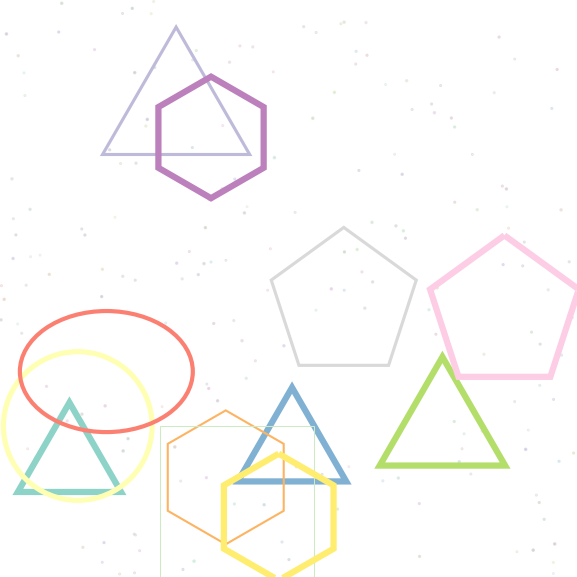[{"shape": "triangle", "thickness": 3, "radius": 0.52, "center": [0.12, 0.199]}, {"shape": "circle", "thickness": 2.5, "radius": 0.64, "center": [0.135, 0.261]}, {"shape": "triangle", "thickness": 1.5, "radius": 0.74, "center": [0.305, 0.805]}, {"shape": "oval", "thickness": 2, "radius": 0.75, "center": [0.184, 0.356]}, {"shape": "triangle", "thickness": 3, "radius": 0.54, "center": [0.506, 0.22]}, {"shape": "hexagon", "thickness": 1, "radius": 0.58, "center": [0.391, 0.173]}, {"shape": "triangle", "thickness": 3, "radius": 0.63, "center": [0.766, 0.256]}, {"shape": "pentagon", "thickness": 3, "radius": 0.68, "center": [0.873, 0.456]}, {"shape": "pentagon", "thickness": 1.5, "radius": 0.66, "center": [0.595, 0.473]}, {"shape": "hexagon", "thickness": 3, "radius": 0.53, "center": [0.365, 0.761]}, {"shape": "square", "thickness": 0.5, "radius": 0.67, "center": [0.41, 0.129]}, {"shape": "hexagon", "thickness": 3, "radius": 0.55, "center": [0.483, 0.104]}]